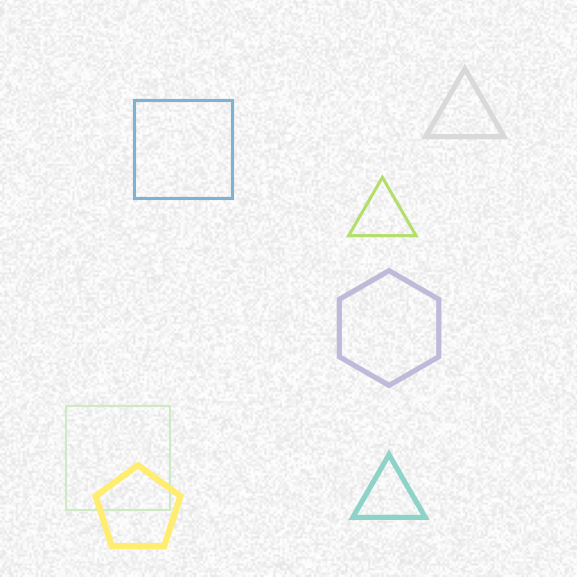[{"shape": "triangle", "thickness": 2.5, "radius": 0.36, "center": [0.674, 0.139]}, {"shape": "hexagon", "thickness": 2.5, "radius": 0.5, "center": [0.674, 0.431]}, {"shape": "square", "thickness": 1.5, "radius": 0.42, "center": [0.317, 0.741]}, {"shape": "triangle", "thickness": 1.5, "radius": 0.34, "center": [0.662, 0.625]}, {"shape": "triangle", "thickness": 2.5, "radius": 0.39, "center": [0.805, 0.802]}, {"shape": "square", "thickness": 1, "radius": 0.45, "center": [0.204, 0.206]}, {"shape": "pentagon", "thickness": 3, "radius": 0.39, "center": [0.239, 0.116]}]